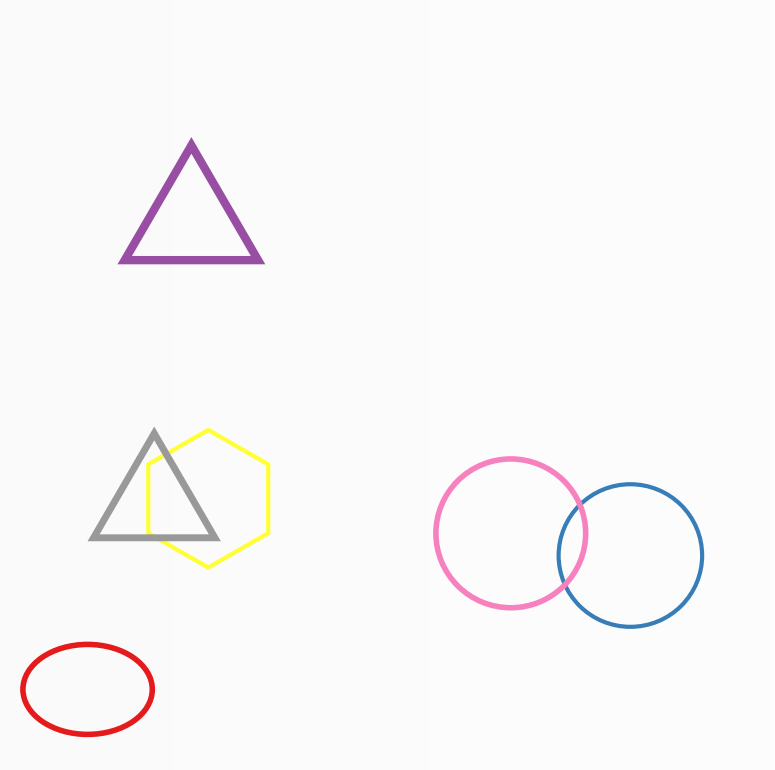[{"shape": "oval", "thickness": 2, "radius": 0.42, "center": [0.113, 0.105]}, {"shape": "circle", "thickness": 1.5, "radius": 0.46, "center": [0.813, 0.279]}, {"shape": "triangle", "thickness": 3, "radius": 0.5, "center": [0.247, 0.712]}, {"shape": "hexagon", "thickness": 1.5, "radius": 0.45, "center": [0.269, 0.352]}, {"shape": "circle", "thickness": 2, "radius": 0.48, "center": [0.659, 0.307]}, {"shape": "triangle", "thickness": 2.5, "radius": 0.45, "center": [0.199, 0.347]}]